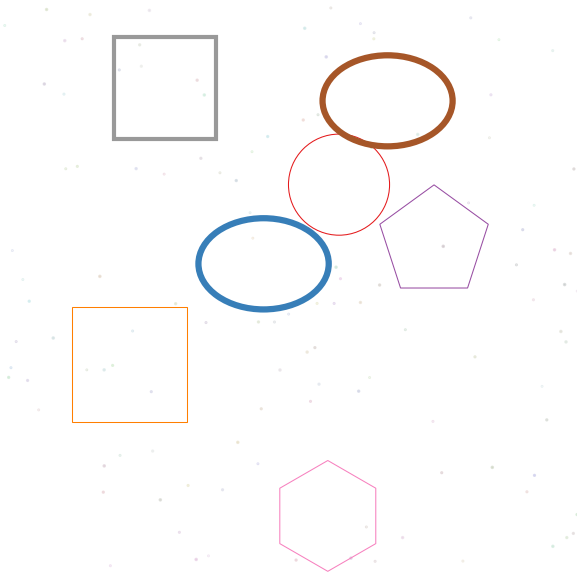[{"shape": "circle", "thickness": 0.5, "radius": 0.44, "center": [0.587, 0.679]}, {"shape": "oval", "thickness": 3, "radius": 0.56, "center": [0.456, 0.542]}, {"shape": "pentagon", "thickness": 0.5, "radius": 0.49, "center": [0.752, 0.58]}, {"shape": "square", "thickness": 0.5, "radius": 0.5, "center": [0.224, 0.368]}, {"shape": "oval", "thickness": 3, "radius": 0.56, "center": [0.671, 0.825]}, {"shape": "hexagon", "thickness": 0.5, "radius": 0.48, "center": [0.568, 0.106]}, {"shape": "square", "thickness": 2, "radius": 0.44, "center": [0.285, 0.846]}]